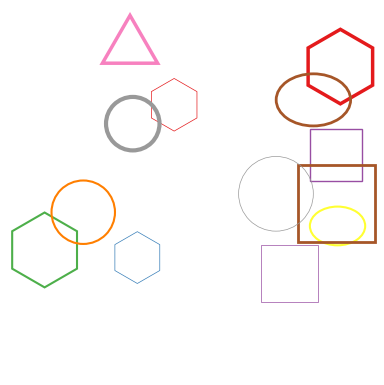[{"shape": "hexagon", "thickness": 2.5, "radius": 0.48, "center": [0.884, 0.827]}, {"shape": "hexagon", "thickness": 0.5, "radius": 0.34, "center": [0.452, 0.728]}, {"shape": "hexagon", "thickness": 0.5, "radius": 0.34, "center": [0.357, 0.331]}, {"shape": "hexagon", "thickness": 1.5, "radius": 0.49, "center": [0.116, 0.351]}, {"shape": "square", "thickness": 0.5, "radius": 0.37, "center": [0.753, 0.289]}, {"shape": "square", "thickness": 1, "radius": 0.34, "center": [0.872, 0.597]}, {"shape": "circle", "thickness": 1.5, "radius": 0.41, "center": [0.216, 0.449]}, {"shape": "oval", "thickness": 1.5, "radius": 0.36, "center": [0.877, 0.413]}, {"shape": "oval", "thickness": 2, "radius": 0.48, "center": [0.814, 0.741]}, {"shape": "square", "thickness": 2, "radius": 0.49, "center": [0.874, 0.471]}, {"shape": "triangle", "thickness": 2.5, "radius": 0.41, "center": [0.338, 0.877]}, {"shape": "circle", "thickness": 3, "radius": 0.35, "center": [0.345, 0.679]}, {"shape": "circle", "thickness": 0.5, "radius": 0.49, "center": [0.717, 0.497]}]